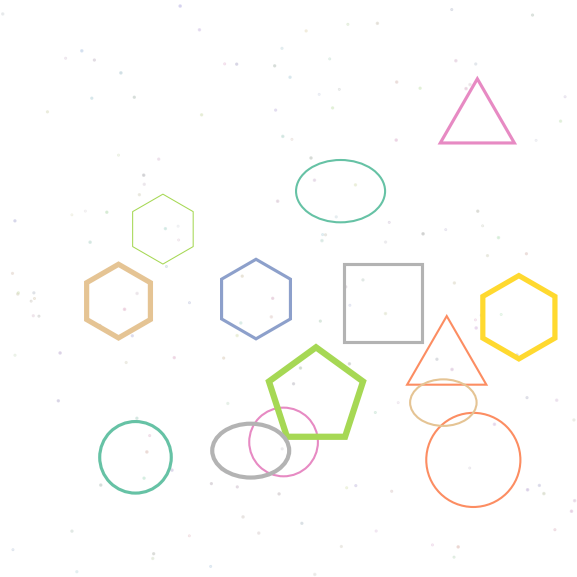[{"shape": "circle", "thickness": 1.5, "radius": 0.31, "center": [0.235, 0.207]}, {"shape": "oval", "thickness": 1, "radius": 0.39, "center": [0.59, 0.668]}, {"shape": "triangle", "thickness": 1, "radius": 0.4, "center": [0.774, 0.373]}, {"shape": "circle", "thickness": 1, "radius": 0.41, "center": [0.82, 0.203]}, {"shape": "hexagon", "thickness": 1.5, "radius": 0.34, "center": [0.443, 0.481]}, {"shape": "circle", "thickness": 1, "radius": 0.3, "center": [0.491, 0.234]}, {"shape": "triangle", "thickness": 1.5, "radius": 0.37, "center": [0.827, 0.789]}, {"shape": "pentagon", "thickness": 3, "radius": 0.43, "center": [0.547, 0.312]}, {"shape": "hexagon", "thickness": 0.5, "radius": 0.3, "center": [0.282, 0.602]}, {"shape": "hexagon", "thickness": 2.5, "radius": 0.36, "center": [0.898, 0.45]}, {"shape": "hexagon", "thickness": 2.5, "radius": 0.32, "center": [0.205, 0.478]}, {"shape": "oval", "thickness": 1, "radius": 0.29, "center": [0.768, 0.302]}, {"shape": "square", "thickness": 1.5, "radius": 0.34, "center": [0.663, 0.475]}, {"shape": "oval", "thickness": 2, "radius": 0.33, "center": [0.434, 0.219]}]